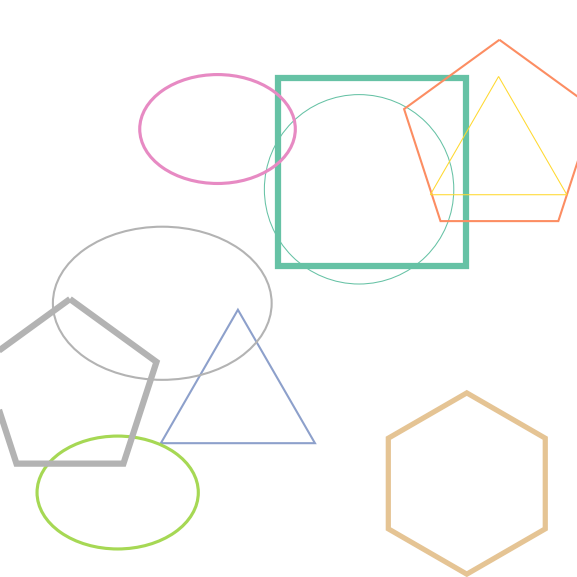[{"shape": "square", "thickness": 3, "radius": 0.82, "center": [0.644, 0.701]}, {"shape": "circle", "thickness": 0.5, "radius": 0.82, "center": [0.622, 0.671]}, {"shape": "pentagon", "thickness": 1, "radius": 0.87, "center": [0.865, 0.757]}, {"shape": "triangle", "thickness": 1, "radius": 0.77, "center": [0.412, 0.309]}, {"shape": "oval", "thickness": 1.5, "radius": 0.67, "center": [0.377, 0.776]}, {"shape": "oval", "thickness": 1.5, "radius": 0.7, "center": [0.204, 0.146]}, {"shape": "triangle", "thickness": 0.5, "radius": 0.68, "center": [0.863, 0.73]}, {"shape": "hexagon", "thickness": 2.5, "radius": 0.78, "center": [0.808, 0.162]}, {"shape": "pentagon", "thickness": 3, "radius": 0.79, "center": [0.121, 0.324]}, {"shape": "oval", "thickness": 1, "radius": 0.95, "center": [0.281, 0.474]}]